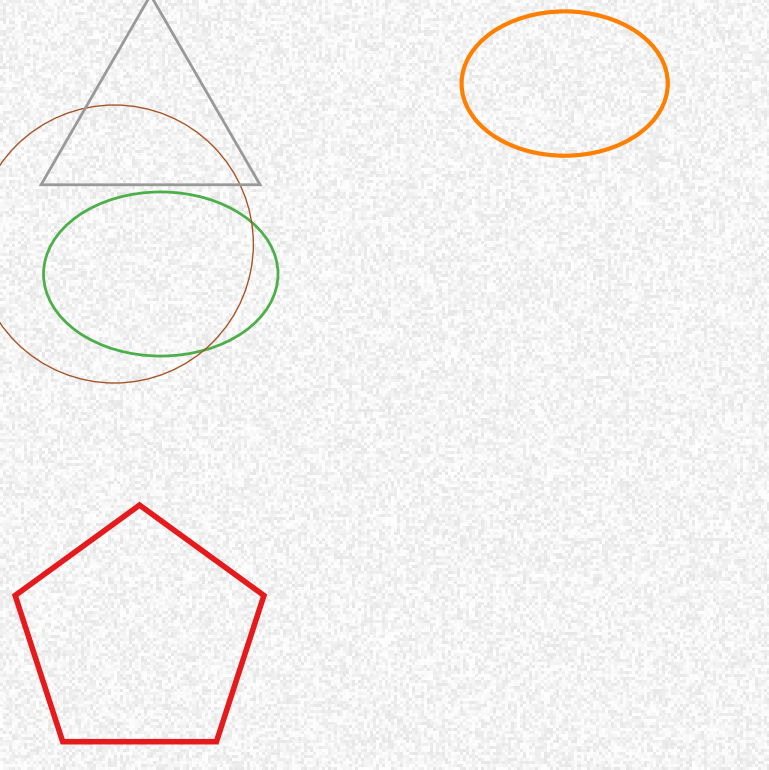[{"shape": "pentagon", "thickness": 2, "radius": 0.85, "center": [0.181, 0.174]}, {"shape": "oval", "thickness": 1, "radius": 0.76, "center": [0.209, 0.644]}, {"shape": "oval", "thickness": 1.5, "radius": 0.67, "center": [0.733, 0.891]}, {"shape": "circle", "thickness": 0.5, "radius": 0.9, "center": [0.149, 0.683]}, {"shape": "triangle", "thickness": 1, "radius": 0.82, "center": [0.196, 0.842]}]